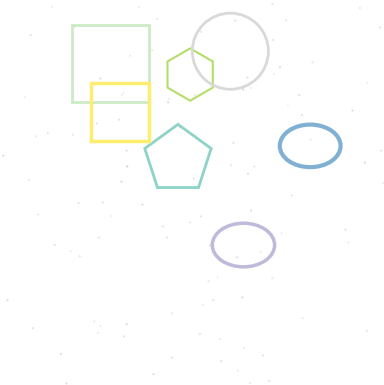[{"shape": "pentagon", "thickness": 2, "radius": 0.45, "center": [0.462, 0.586]}, {"shape": "oval", "thickness": 2.5, "radius": 0.4, "center": [0.632, 0.364]}, {"shape": "oval", "thickness": 3, "radius": 0.39, "center": [0.806, 0.621]}, {"shape": "hexagon", "thickness": 1.5, "radius": 0.34, "center": [0.494, 0.806]}, {"shape": "circle", "thickness": 2, "radius": 0.49, "center": [0.598, 0.867]}, {"shape": "square", "thickness": 2, "radius": 0.5, "center": [0.288, 0.835]}, {"shape": "square", "thickness": 2.5, "radius": 0.38, "center": [0.311, 0.71]}]